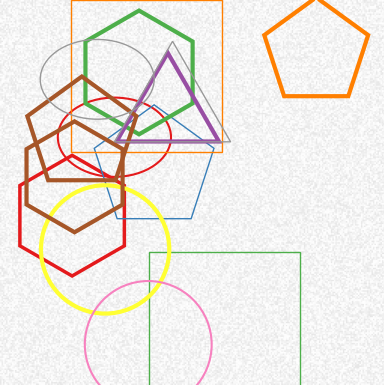[{"shape": "oval", "thickness": 1.5, "radius": 0.74, "center": [0.297, 0.644]}, {"shape": "hexagon", "thickness": 2.5, "radius": 0.78, "center": [0.187, 0.44]}, {"shape": "pentagon", "thickness": 1, "radius": 0.82, "center": [0.4, 0.564]}, {"shape": "hexagon", "thickness": 3, "radius": 0.8, "center": [0.361, 0.812]}, {"shape": "square", "thickness": 1, "radius": 0.98, "center": [0.584, 0.149]}, {"shape": "triangle", "thickness": 3, "radius": 0.77, "center": [0.436, 0.709]}, {"shape": "square", "thickness": 1, "radius": 0.98, "center": [0.379, 0.803]}, {"shape": "pentagon", "thickness": 3, "radius": 0.71, "center": [0.821, 0.865]}, {"shape": "circle", "thickness": 3, "radius": 0.83, "center": [0.273, 0.352]}, {"shape": "hexagon", "thickness": 3, "radius": 0.72, "center": [0.194, 0.541]}, {"shape": "pentagon", "thickness": 3, "radius": 0.74, "center": [0.213, 0.652]}, {"shape": "circle", "thickness": 1.5, "radius": 0.82, "center": [0.385, 0.105]}, {"shape": "triangle", "thickness": 1, "radius": 0.87, "center": [0.448, 0.719]}, {"shape": "oval", "thickness": 1, "radius": 0.74, "center": [0.252, 0.794]}]